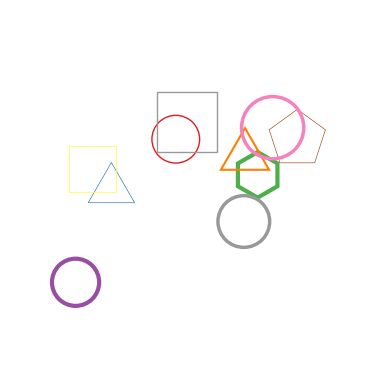[{"shape": "circle", "thickness": 1, "radius": 0.31, "center": [0.457, 0.638]}, {"shape": "triangle", "thickness": 0.5, "radius": 0.35, "center": [0.289, 0.508]}, {"shape": "hexagon", "thickness": 3, "radius": 0.3, "center": [0.669, 0.546]}, {"shape": "circle", "thickness": 3, "radius": 0.31, "center": [0.196, 0.267]}, {"shape": "triangle", "thickness": 1.5, "radius": 0.36, "center": [0.636, 0.595]}, {"shape": "square", "thickness": 0.5, "radius": 0.3, "center": [0.24, 0.561]}, {"shape": "pentagon", "thickness": 0.5, "radius": 0.38, "center": [0.772, 0.639]}, {"shape": "circle", "thickness": 2.5, "radius": 0.4, "center": [0.708, 0.668]}, {"shape": "square", "thickness": 1, "radius": 0.39, "center": [0.486, 0.683]}, {"shape": "circle", "thickness": 2.5, "radius": 0.34, "center": [0.633, 0.425]}]